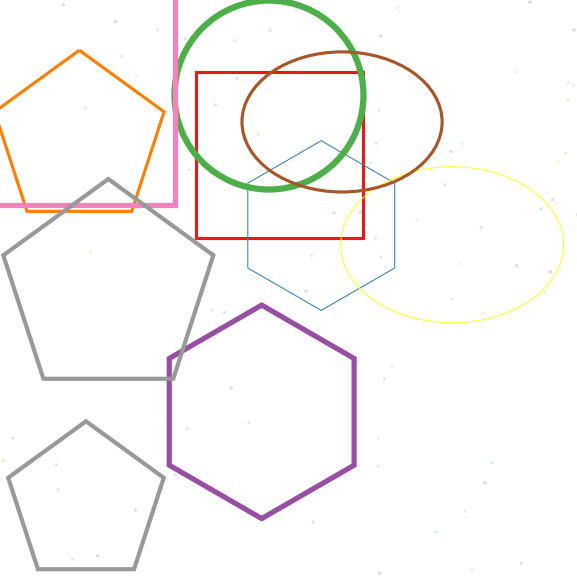[{"shape": "square", "thickness": 1.5, "radius": 0.72, "center": [0.484, 0.73]}, {"shape": "hexagon", "thickness": 0.5, "radius": 0.73, "center": [0.556, 0.609]}, {"shape": "circle", "thickness": 3, "radius": 0.82, "center": [0.466, 0.835]}, {"shape": "hexagon", "thickness": 2.5, "radius": 0.92, "center": [0.453, 0.286]}, {"shape": "pentagon", "thickness": 1.5, "radius": 0.77, "center": [0.137, 0.758]}, {"shape": "oval", "thickness": 0.5, "radius": 0.96, "center": [0.783, 0.575]}, {"shape": "oval", "thickness": 1.5, "radius": 0.87, "center": [0.592, 0.788]}, {"shape": "square", "thickness": 2.5, "radius": 0.92, "center": [0.119, 0.828]}, {"shape": "pentagon", "thickness": 2, "radius": 0.71, "center": [0.149, 0.128]}, {"shape": "pentagon", "thickness": 2, "radius": 0.96, "center": [0.188, 0.498]}]